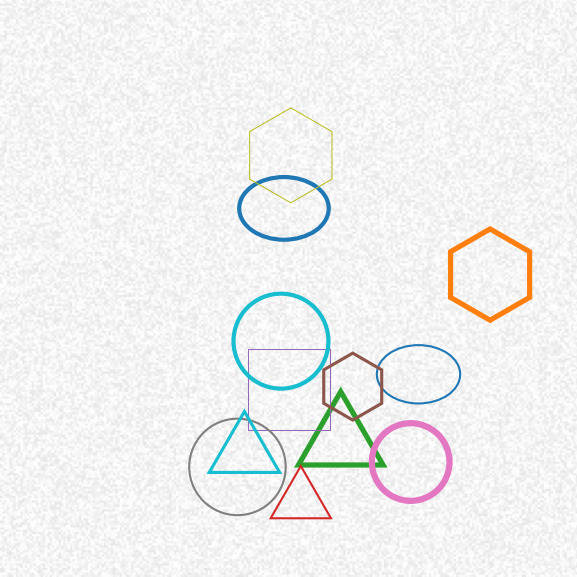[{"shape": "oval", "thickness": 2, "radius": 0.39, "center": [0.492, 0.638]}, {"shape": "oval", "thickness": 1, "radius": 0.36, "center": [0.725, 0.351]}, {"shape": "hexagon", "thickness": 2.5, "radius": 0.4, "center": [0.849, 0.524]}, {"shape": "triangle", "thickness": 2.5, "radius": 0.42, "center": [0.59, 0.236]}, {"shape": "triangle", "thickness": 1, "radius": 0.3, "center": [0.521, 0.132]}, {"shape": "square", "thickness": 0.5, "radius": 0.35, "center": [0.5, 0.325]}, {"shape": "hexagon", "thickness": 1.5, "radius": 0.29, "center": [0.611, 0.33]}, {"shape": "circle", "thickness": 3, "radius": 0.34, "center": [0.711, 0.199]}, {"shape": "circle", "thickness": 1, "radius": 0.42, "center": [0.411, 0.191]}, {"shape": "hexagon", "thickness": 0.5, "radius": 0.41, "center": [0.504, 0.73]}, {"shape": "circle", "thickness": 2, "radius": 0.41, "center": [0.487, 0.408]}, {"shape": "triangle", "thickness": 1.5, "radius": 0.35, "center": [0.423, 0.216]}]